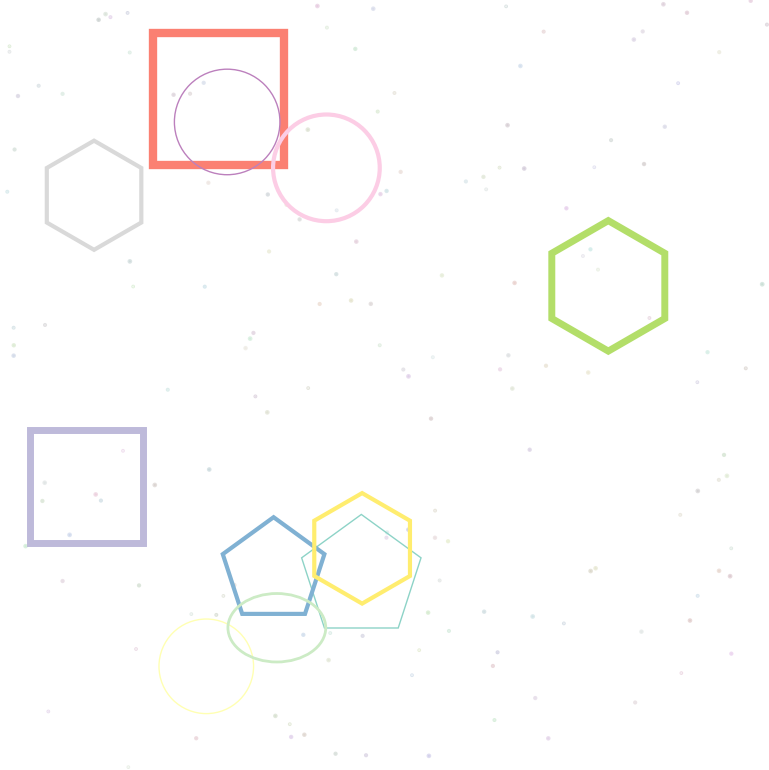[{"shape": "pentagon", "thickness": 0.5, "radius": 0.41, "center": [0.469, 0.25]}, {"shape": "circle", "thickness": 0.5, "radius": 0.31, "center": [0.268, 0.135]}, {"shape": "square", "thickness": 2.5, "radius": 0.37, "center": [0.112, 0.368]}, {"shape": "square", "thickness": 3, "radius": 0.43, "center": [0.284, 0.872]}, {"shape": "pentagon", "thickness": 1.5, "radius": 0.35, "center": [0.355, 0.259]}, {"shape": "hexagon", "thickness": 2.5, "radius": 0.42, "center": [0.79, 0.629]}, {"shape": "circle", "thickness": 1.5, "radius": 0.35, "center": [0.424, 0.782]}, {"shape": "hexagon", "thickness": 1.5, "radius": 0.35, "center": [0.122, 0.746]}, {"shape": "circle", "thickness": 0.5, "radius": 0.34, "center": [0.295, 0.842]}, {"shape": "oval", "thickness": 1, "radius": 0.32, "center": [0.36, 0.185]}, {"shape": "hexagon", "thickness": 1.5, "radius": 0.36, "center": [0.47, 0.288]}]